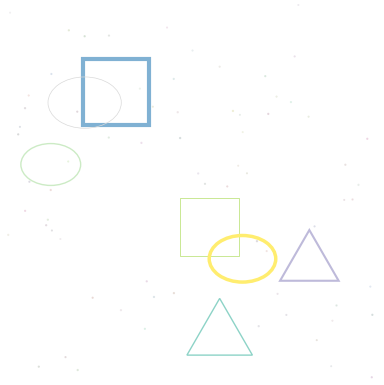[{"shape": "triangle", "thickness": 1, "radius": 0.49, "center": [0.571, 0.127]}, {"shape": "triangle", "thickness": 1.5, "radius": 0.44, "center": [0.804, 0.315]}, {"shape": "square", "thickness": 3, "radius": 0.43, "center": [0.302, 0.761]}, {"shape": "square", "thickness": 0.5, "radius": 0.38, "center": [0.545, 0.41]}, {"shape": "oval", "thickness": 0.5, "radius": 0.48, "center": [0.22, 0.734]}, {"shape": "oval", "thickness": 1, "radius": 0.39, "center": [0.132, 0.573]}, {"shape": "oval", "thickness": 2.5, "radius": 0.43, "center": [0.63, 0.328]}]